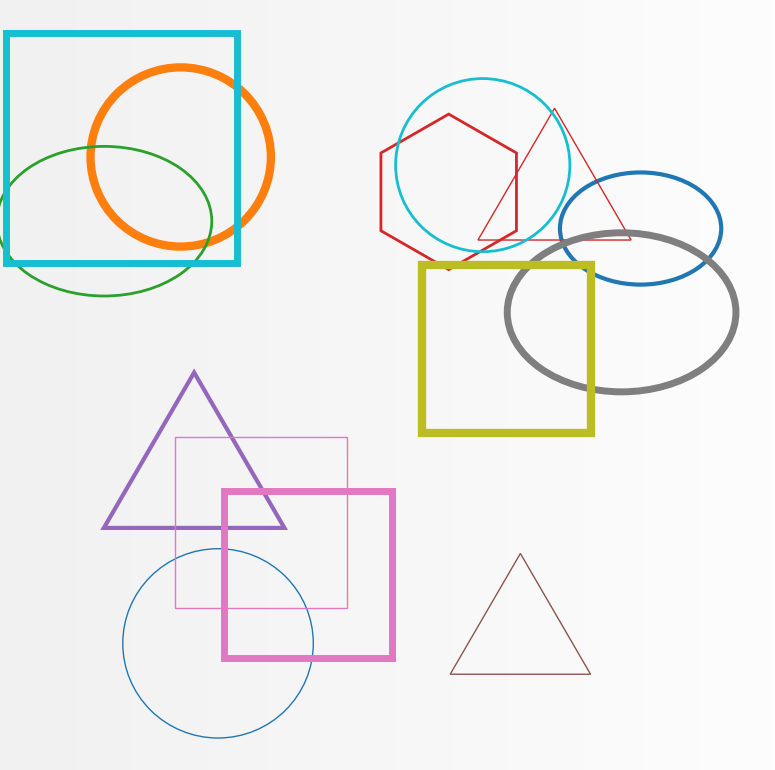[{"shape": "oval", "thickness": 1.5, "radius": 0.52, "center": [0.827, 0.703]}, {"shape": "circle", "thickness": 0.5, "radius": 0.61, "center": [0.281, 0.164]}, {"shape": "circle", "thickness": 3, "radius": 0.58, "center": [0.233, 0.796]}, {"shape": "oval", "thickness": 1, "radius": 0.69, "center": [0.134, 0.713]}, {"shape": "triangle", "thickness": 0.5, "radius": 0.57, "center": [0.716, 0.745]}, {"shape": "hexagon", "thickness": 1, "radius": 0.5, "center": [0.579, 0.751]}, {"shape": "triangle", "thickness": 1.5, "radius": 0.67, "center": [0.25, 0.382]}, {"shape": "triangle", "thickness": 0.5, "radius": 0.52, "center": [0.671, 0.177]}, {"shape": "square", "thickness": 2.5, "radius": 0.54, "center": [0.397, 0.254]}, {"shape": "square", "thickness": 0.5, "radius": 0.56, "center": [0.337, 0.322]}, {"shape": "oval", "thickness": 2.5, "radius": 0.74, "center": [0.802, 0.594]}, {"shape": "square", "thickness": 3, "radius": 0.55, "center": [0.654, 0.547]}, {"shape": "circle", "thickness": 1, "radius": 0.56, "center": [0.623, 0.786]}, {"shape": "square", "thickness": 2.5, "radius": 0.75, "center": [0.157, 0.808]}]